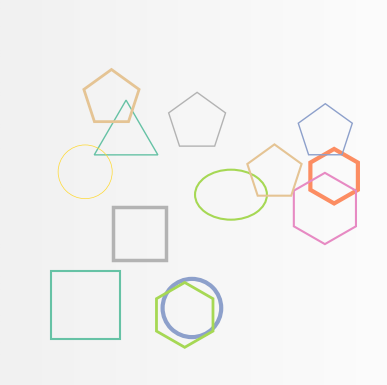[{"shape": "square", "thickness": 1.5, "radius": 0.44, "center": [0.221, 0.207]}, {"shape": "triangle", "thickness": 1, "radius": 0.47, "center": [0.325, 0.645]}, {"shape": "hexagon", "thickness": 3, "radius": 0.35, "center": [0.862, 0.542]}, {"shape": "circle", "thickness": 3, "radius": 0.38, "center": [0.495, 0.2]}, {"shape": "pentagon", "thickness": 1, "radius": 0.37, "center": [0.839, 0.657]}, {"shape": "hexagon", "thickness": 1.5, "radius": 0.46, "center": [0.838, 0.458]}, {"shape": "hexagon", "thickness": 2, "radius": 0.42, "center": [0.477, 0.182]}, {"shape": "oval", "thickness": 1.5, "radius": 0.46, "center": [0.596, 0.494]}, {"shape": "circle", "thickness": 0.5, "radius": 0.35, "center": [0.22, 0.554]}, {"shape": "pentagon", "thickness": 1.5, "radius": 0.37, "center": [0.708, 0.551]}, {"shape": "pentagon", "thickness": 2, "radius": 0.37, "center": [0.288, 0.745]}, {"shape": "square", "thickness": 2.5, "radius": 0.34, "center": [0.359, 0.394]}, {"shape": "pentagon", "thickness": 1, "radius": 0.39, "center": [0.509, 0.683]}]